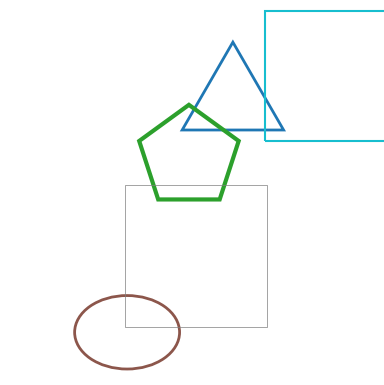[{"shape": "triangle", "thickness": 2, "radius": 0.76, "center": [0.605, 0.738]}, {"shape": "pentagon", "thickness": 3, "radius": 0.68, "center": [0.491, 0.592]}, {"shape": "oval", "thickness": 2, "radius": 0.68, "center": [0.33, 0.137]}, {"shape": "square", "thickness": 0.5, "radius": 0.92, "center": [0.509, 0.335]}, {"shape": "square", "thickness": 1.5, "radius": 0.84, "center": [0.858, 0.802]}]